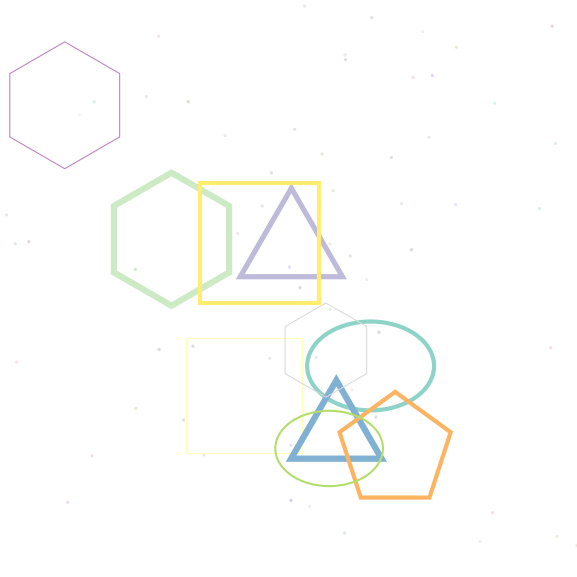[{"shape": "oval", "thickness": 2, "radius": 0.55, "center": [0.642, 0.365]}, {"shape": "square", "thickness": 0.5, "radius": 0.5, "center": [0.422, 0.315]}, {"shape": "triangle", "thickness": 2.5, "radius": 0.51, "center": [0.505, 0.571]}, {"shape": "triangle", "thickness": 3, "radius": 0.45, "center": [0.582, 0.25]}, {"shape": "pentagon", "thickness": 2, "radius": 0.51, "center": [0.684, 0.219]}, {"shape": "oval", "thickness": 1, "radius": 0.47, "center": [0.57, 0.223]}, {"shape": "hexagon", "thickness": 0.5, "radius": 0.41, "center": [0.564, 0.393]}, {"shape": "hexagon", "thickness": 0.5, "radius": 0.55, "center": [0.112, 0.817]}, {"shape": "hexagon", "thickness": 3, "radius": 0.58, "center": [0.297, 0.585]}, {"shape": "square", "thickness": 2, "radius": 0.52, "center": [0.449, 0.578]}]